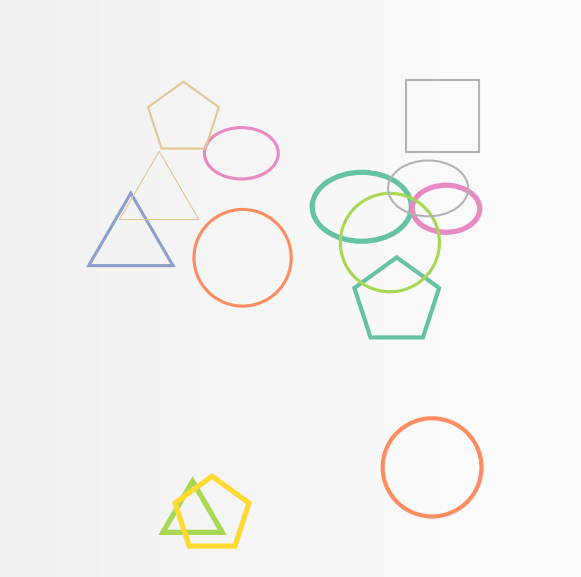[{"shape": "pentagon", "thickness": 2, "radius": 0.38, "center": [0.683, 0.477]}, {"shape": "oval", "thickness": 2.5, "radius": 0.43, "center": [0.622, 0.641]}, {"shape": "circle", "thickness": 1.5, "radius": 0.42, "center": [0.417, 0.553]}, {"shape": "circle", "thickness": 2, "radius": 0.42, "center": [0.743, 0.19]}, {"shape": "triangle", "thickness": 1.5, "radius": 0.42, "center": [0.225, 0.581]}, {"shape": "oval", "thickness": 2.5, "radius": 0.29, "center": [0.767, 0.638]}, {"shape": "oval", "thickness": 1.5, "radius": 0.32, "center": [0.415, 0.734]}, {"shape": "triangle", "thickness": 2.5, "radius": 0.3, "center": [0.331, 0.107]}, {"shape": "circle", "thickness": 1.5, "radius": 0.43, "center": [0.671, 0.579]}, {"shape": "pentagon", "thickness": 2.5, "radius": 0.33, "center": [0.365, 0.108]}, {"shape": "triangle", "thickness": 0.5, "radius": 0.39, "center": [0.274, 0.658]}, {"shape": "pentagon", "thickness": 1, "radius": 0.32, "center": [0.316, 0.794]}, {"shape": "oval", "thickness": 1, "radius": 0.35, "center": [0.737, 0.673]}, {"shape": "square", "thickness": 1, "radius": 0.31, "center": [0.761, 0.798]}]